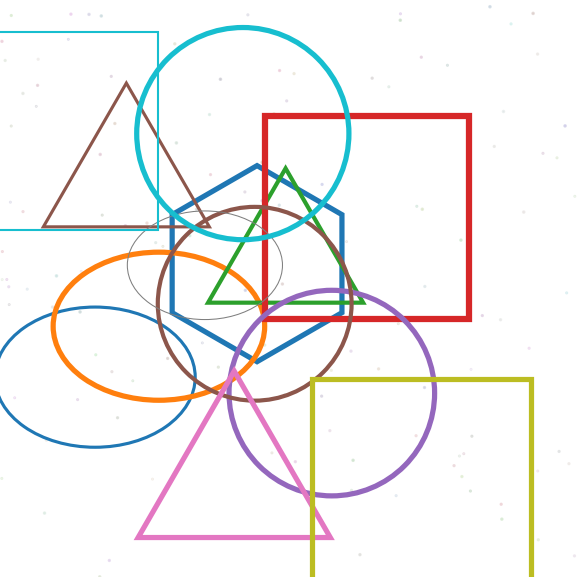[{"shape": "oval", "thickness": 1.5, "radius": 0.87, "center": [0.165, 0.346]}, {"shape": "hexagon", "thickness": 2.5, "radius": 0.85, "center": [0.445, 0.543]}, {"shape": "oval", "thickness": 2.5, "radius": 0.92, "center": [0.275, 0.434]}, {"shape": "triangle", "thickness": 2, "radius": 0.78, "center": [0.495, 0.553]}, {"shape": "square", "thickness": 3, "radius": 0.88, "center": [0.636, 0.623]}, {"shape": "circle", "thickness": 2.5, "radius": 0.89, "center": [0.575, 0.318]}, {"shape": "circle", "thickness": 2, "radius": 0.84, "center": [0.441, 0.473]}, {"shape": "triangle", "thickness": 1.5, "radius": 0.83, "center": [0.219, 0.689]}, {"shape": "triangle", "thickness": 2.5, "radius": 0.96, "center": [0.406, 0.164]}, {"shape": "oval", "thickness": 0.5, "radius": 0.67, "center": [0.355, 0.54]}, {"shape": "square", "thickness": 2.5, "radius": 0.95, "center": [0.73, 0.154]}, {"shape": "circle", "thickness": 2.5, "radius": 0.92, "center": [0.42, 0.768]}, {"shape": "square", "thickness": 1, "radius": 0.86, "center": [0.103, 0.773]}]